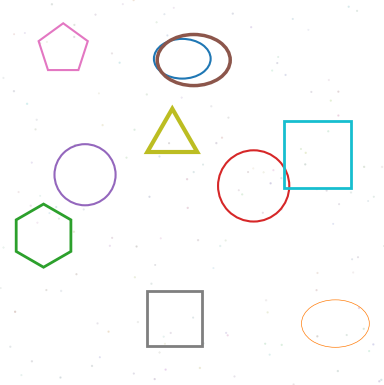[{"shape": "oval", "thickness": 1.5, "radius": 0.37, "center": [0.473, 0.847]}, {"shape": "oval", "thickness": 0.5, "radius": 0.44, "center": [0.871, 0.16]}, {"shape": "hexagon", "thickness": 2, "radius": 0.41, "center": [0.113, 0.388]}, {"shape": "circle", "thickness": 1.5, "radius": 0.46, "center": [0.659, 0.517]}, {"shape": "circle", "thickness": 1.5, "radius": 0.4, "center": [0.221, 0.546]}, {"shape": "oval", "thickness": 2.5, "radius": 0.47, "center": [0.503, 0.844]}, {"shape": "pentagon", "thickness": 1.5, "radius": 0.34, "center": [0.164, 0.872]}, {"shape": "square", "thickness": 2, "radius": 0.36, "center": [0.452, 0.173]}, {"shape": "triangle", "thickness": 3, "radius": 0.37, "center": [0.448, 0.643]}, {"shape": "square", "thickness": 2, "radius": 0.43, "center": [0.823, 0.6]}]